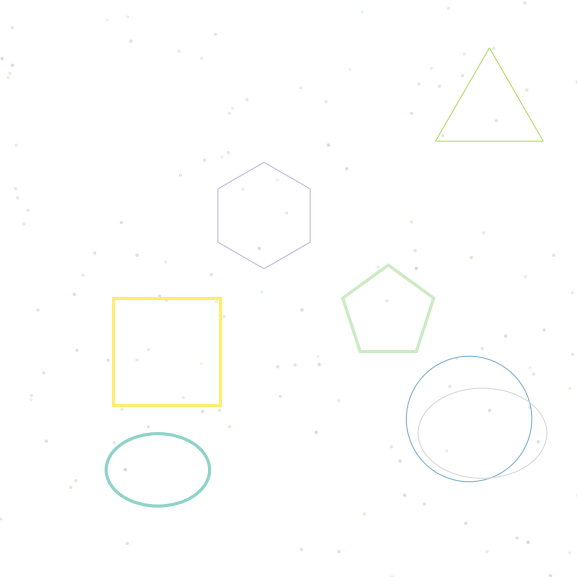[{"shape": "oval", "thickness": 1.5, "radius": 0.45, "center": [0.273, 0.186]}, {"shape": "hexagon", "thickness": 0.5, "radius": 0.46, "center": [0.457, 0.626]}, {"shape": "circle", "thickness": 0.5, "radius": 0.54, "center": [0.812, 0.274]}, {"shape": "triangle", "thickness": 0.5, "radius": 0.54, "center": [0.847, 0.809]}, {"shape": "oval", "thickness": 0.5, "radius": 0.56, "center": [0.836, 0.249]}, {"shape": "pentagon", "thickness": 1.5, "radius": 0.41, "center": [0.672, 0.457]}, {"shape": "square", "thickness": 1.5, "radius": 0.46, "center": [0.288, 0.39]}]